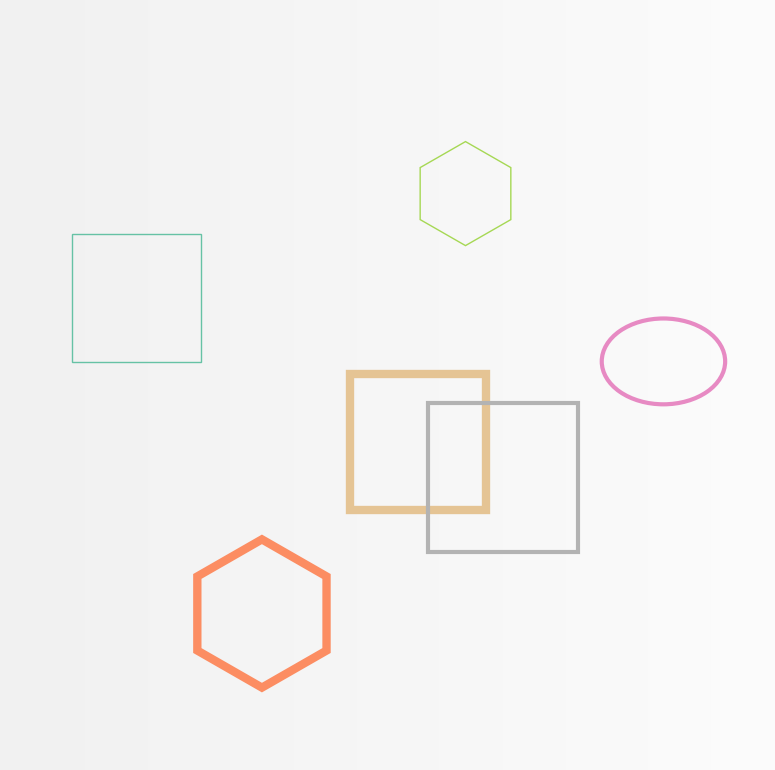[{"shape": "square", "thickness": 0.5, "radius": 0.42, "center": [0.177, 0.613]}, {"shape": "hexagon", "thickness": 3, "radius": 0.48, "center": [0.338, 0.203]}, {"shape": "oval", "thickness": 1.5, "radius": 0.4, "center": [0.856, 0.531]}, {"shape": "hexagon", "thickness": 0.5, "radius": 0.34, "center": [0.601, 0.749]}, {"shape": "square", "thickness": 3, "radius": 0.44, "center": [0.54, 0.426]}, {"shape": "square", "thickness": 1.5, "radius": 0.48, "center": [0.649, 0.38]}]